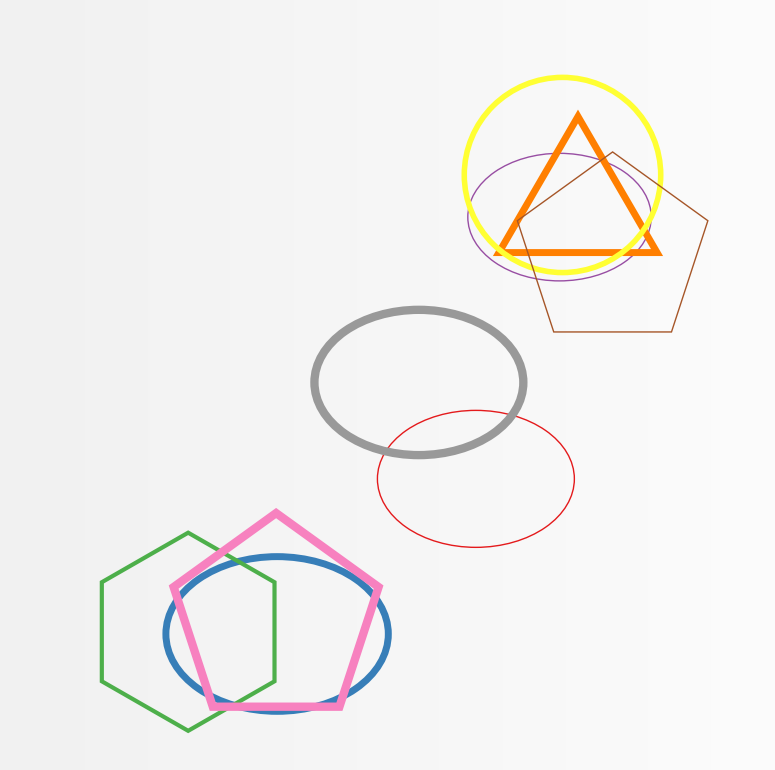[{"shape": "oval", "thickness": 0.5, "radius": 0.64, "center": [0.614, 0.378]}, {"shape": "oval", "thickness": 2.5, "radius": 0.72, "center": [0.358, 0.177]}, {"shape": "hexagon", "thickness": 1.5, "radius": 0.64, "center": [0.243, 0.18]}, {"shape": "oval", "thickness": 0.5, "radius": 0.59, "center": [0.722, 0.718]}, {"shape": "triangle", "thickness": 2.5, "radius": 0.59, "center": [0.746, 0.731]}, {"shape": "circle", "thickness": 2, "radius": 0.63, "center": [0.726, 0.773]}, {"shape": "pentagon", "thickness": 0.5, "radius": 0.65, "center": [0.79, 0.673]}, {"shape": "pentagon", "thickness": 3, "radius": 0.7, "center": [0.356, 0.195]}, {"shape": "oval", "thickness": 3, "radius": 0.67, "center": [0.54, 0.503]}]